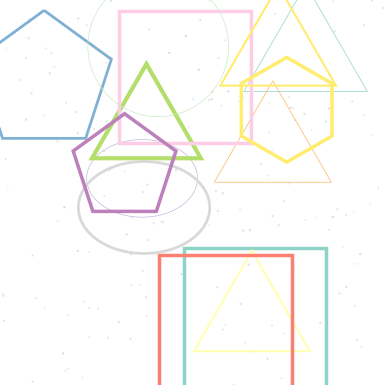[{"shape": "square", "thickness": 2.5, "radius": 0.93, "center": [0.662, 0.169]}, {"shape": "triangle", "thickness": 0.5, "radius": 0.93, "center": [0.794, 0.855]}, {"shape": "triangle", "thickness": 1.5, "radius": 0.87, "center": [0.654, 0.175]}, {"shape": "oval", "thickness": 0.5, "radius": 0.72, "center": [0.369, 0.537]}, {"shape": "square", "thickness": 2.5, "radius": 0.86, "center": [0.587, 0.164]}, {"shape": "pentagon", "thickness": 2, "radius": 0.92, "center": [0.115, 0.789]}, {"shape": "triangle", "thickness": 0.5, "radius": 0.88, "center": [0.709, 0.614]}, {"shape": "triangle", "thickness": 3, "radius": 0.82, "center": [0.38, 0.671]}, {"shape": "square", "thickness": 2.5, "radius": 0.86, "center": [0.481, 0.8]}, {"shape": "oval", "thickness": 2, "radius": 0.85, "center": [0.374, 0.461]}, {"shape": "pentagon", "thickness": 2.5, "radius": 0.7, "center": [0.324, 0.564]}, {"shape": "circle", "thickness": 0.5, "radius": 0.91, "center": [0.411, 0.88]}, {"shape": "triangle", "thickness": 1.5, "radius": 0.87, "center": [0.723, 0.864]}, {"shape": "hexagon", "thickness": 2.5, "radius": 0.68, "center": [0.745, 0.715]}]